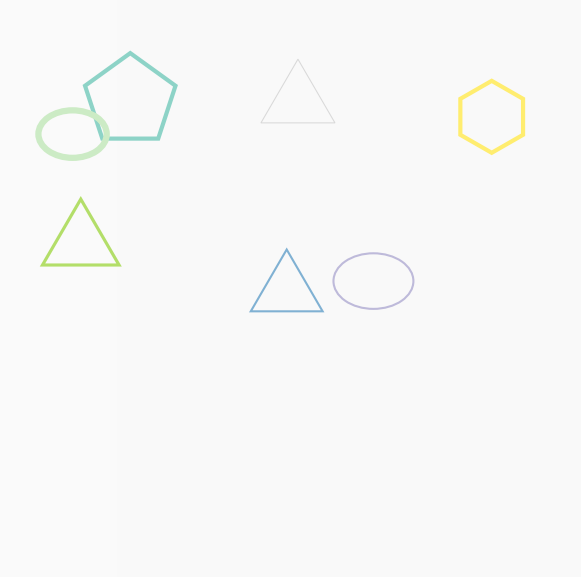[{"shape": "pentagon", "thickness": 2, "radius": 0.41, "center": [0.224, 0.825]}, {"shape": "oval", "thickness": 1, "radius": 0.34, "center": [0.642, 0.512]}, {"shape": "triangle", "thickness": 1, "radius": 0.36, "center": [0.493, 0.496]}, {"shape": "triangle", "thickness": 1.5, "radius": 0.38, "center": [0.139, 0.578]}, {"shape": "triangle", "thickness": 0.5, "radius": 0.37, "center": [0.513, 0.823]}, {"shape": "oval", "thickness": 3, "radius": 0.29, "center": [0.125, 0.767]}, {"shape": "hexagon", "thickness": 2, "radius": 0.31, "center": [0.846, 0.797]}]